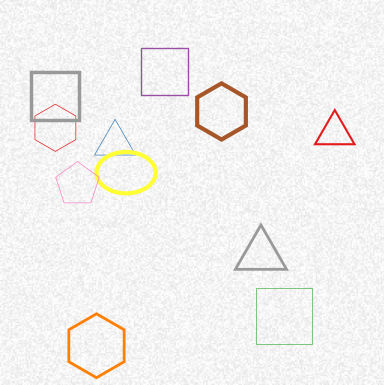[{"shape": "hexagon", "thickness": 0.5, "radius": 0.31, "center": [0.144, 0.668]}, {"shape": "triangle", "thickness": 1.5, "radius": 0.3, "center": [0.87, 0.655]}, {"shape": "triangle", "thickness": 0.5, "radius": 0.31, "center": [0.299, 0.628]}, {"shape": "square", "thickness": 0.5, "radius": 0.36, "center": [0.737, 0.179]}, {"shape": "square", "thickness": 1, "radius": 0.31, "center": [0.428, 0.814]}, {"shape": "hexagon", "thickness": 2, "radius": 0.41, "center": [0.251, 0.102]}, {"shape": "oval", "thickness": 3, "radius": 0.38, "center": [0.328, 0.552]}, {"shape": "hexagon", "thickness": 3, "radius": 0.36, "center": [0.575, 0.711]}, {"shape": "pentagon", "thickness": 0.5, "radius": 0.3, "center": [0.201, 0.521]}, {"shape": "triangle", "thickness": 2, "radius": 0.38, "center": [0.678, 0.339]}, {"shape": "square", "thickness": 2.5, "radius": 0.31, "center": [0.143, 0.751]}]